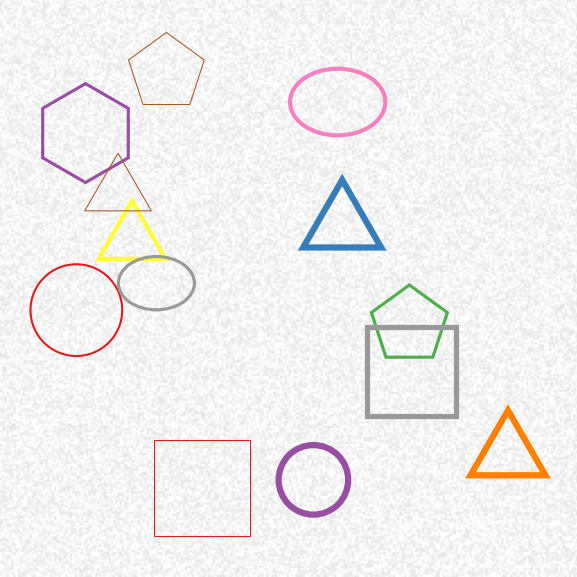[{"shape": "circle", "thickness": 1, "radius": 0.4, "center": [0.132, 0.462]}, {"shape": "square", "thickness": 0.5, "radius": 0.42, "center": [0.349, 0.153]}, {"shape": "triangle", "thickness": 3, "radius": 0.39, "center": [0.593, 0.61]}, {"shape": "pentagon", "thickness": 1.5, "radius": 0.35, "center": [0.709, 0.437]}, {"shape": "circle", "thickness": 3, "radius": 0.3, "center": [0.543, 0.168]}, {"shape": "hexagon", "thickness": 1.5, "radius": 0.43, "center": [0.148, 0.769]}, {"shape": "triangle", "thickness": 3, "radius": 0.37, "center": [0.88, 0.214]}, {"shape": "triangle", "thickness": 2, "radius": 0.33, "center": [0.229, 0.584]}, {"shape": "triangle", "thickness": 0.5, "radius": 0.33, "center": [0.204, 0.667]}, {"shape": "pentagon", "thickness": 0.5, "radius": 0.34, "center": [0.288, 0.874]}, {"shape": "oval", "thickness": 2, "radius": 0.41, "center": [0.585, 0.822]}, {"shape": "square", "thickness": 2.5, "radius": 0.39, "center": [0.713, 0.355]}, {"shape": "oval", "thickness": 1.5, "radius": 0.33, "center": [0.271, 0.509]}]